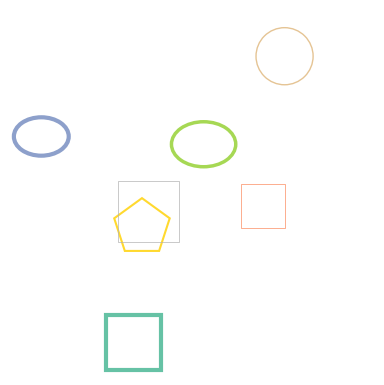[{"shape": "square", "thickness": 3, "radius": 0.36, "center": [0.347, 0.111]}, {"shape": "square", "thickness": 0.5, "radius": 0.29, "center": [0.683, 0.465]}, {"shape": "oval", "thickness": 3, "radius": 0.36, "center": [0.107, 0.645]}, {"shape": "oval", "thickness": 2.5, "radius": 0.42, "center": [0.529, 0.625]}, {"shape": "pentagon", "thickness": 1.5, "radius": 0.38, "center": [0.369, 0.41]}, {"shape": "circle", "thickness": 1, "radius": 0.37, "center": [0.739, 0.854]}, {"shape": "square", "thickness": 0.5, "radius": 0.4, "center": [0.386, 0.451]}]